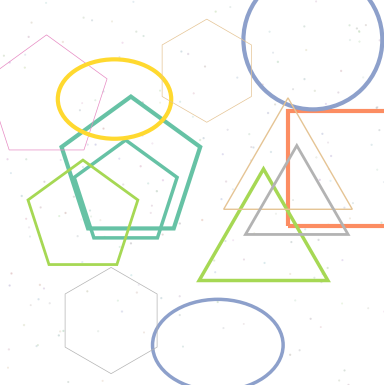[{"shape": "pentagon", "thickness": 2.5, "radius": 0.7, "center": [0.326, 0.496]}, {"shape": "pentagon", "thickness": 3, "radius": 0.95, "center": [0.34, 0.56]}, {"shape": "square", "thickness": 3, "radius": 0.75, "center": [0.897, 0.562]}, {"shape": "oval", "thickness": 2.5, "radius": 0.85, "center": [0.566, 0.104]}, {"shape": "circle", "thickness": 3, "radius": 0.9, "center": [0.813, 0.896]}, {"shape": "pentagon", "thickness": 0.5, "radius": 0.83, "center": [0.121, 0.744]}, {"shape": "pentagon", "thickness": 2, "radius": 0.75, "center": [0.215, 0.434]}, {"shape": "triangle", "thickness": 2.5, "radius": 0.97, "center": [0.684, 0.368]}, {"shape": "oval", "thickness": 3, "radius": 0.74, "center": [0.297, 0.743]}, {"shape": "hexagon", "thickness": 0.5, "radius": 0.67, "center": [0.537, 0.816]}, {"shape": "triangle", "thickness": 1, "radius": 0.96, "center": [0.748, 0.553]}, {"shape": "hexagon", "thickness": 0.5, "radius": 0.69, "center": [0.289, 0.167]}, {"shape": "triangle", "thickness": 2, "radius": 0.77, "center": [0.771, 0.468]}]